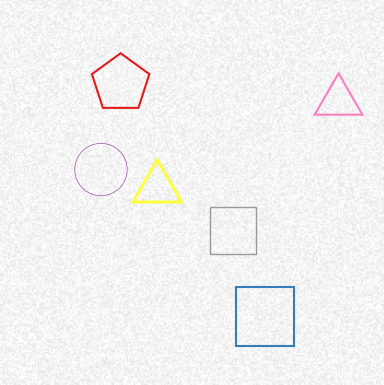[{"shape": "pentagon", "thickness": 1.5, "radius": 0.39, "center": [0.313, 0.783]}, {"shape": "square", "thickness": 1.5, "radius": 0.38, "center": [0.689, 0.178]}, {"shape": "circle", "thickness": 0.5, "radius": 0.34, "center": [0.262, 0.56]}, {"shape": "triangle", "thickness": 2, "radius": 0.37, "center": [0.408, 0.512]}, {"shape": "triangle", "thickness": 1.5, "radius": 0.36, "center": [0.879, 0.738]}, {"shape": "square", "thickness": 1, "radius": 0.3, "center": [0.605, 0.401]}]